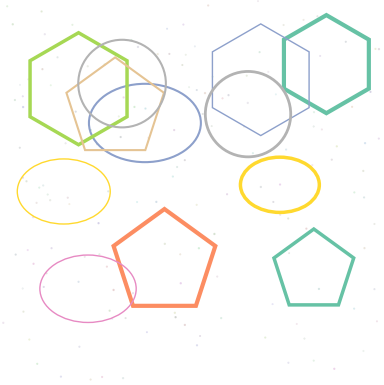[{"shape": "hexagon", "thickness": 3, "radius": 0.64, "center": [0.848, 0.833]}, {"shape": "pentagon", "thickness": 2.5, "radius": 0.54, "center": [0.815, 0.296]}, {"shape": "pentagon", "thickness": 3, "radius": 0.69, "center": [0.427, 0.318]}, {"shape": "hexagon", "thickness": 1, "radius": 0.72, "center": [0.677, 0.793]}, {"shape": "oval", "thickness": 1.5, "radius": 0.73, "center": [0.376, 0.681]}, {"shape": "oval", "thickness": 1, "radius": 0.63, "center": [0.229, 0.25]}, {"shape": "hexagon", "thickness": 2.5, "radius": 0.73, "center": [0.204, 0.77]}, {"shape": "oval", "thickness": 2.5, "radius": 0.51, "center": [0.727, 0.52]}, {"shape": "oval", "thickness": 1, "radius": 0.6, "center": [0.166, 0.503]}, {"shape": "pentagon", "thickness": 1.5, "radius": 0.67, "center": [0.299, 0.718]}, {"shape": "circle", "thickness": 1.5, "radius": 0.57, "center": [0.317, 0.783]}, {"shape": "circle", "thickness": 2, "radius": 0.55, "center": [0.644, 0.704]}]